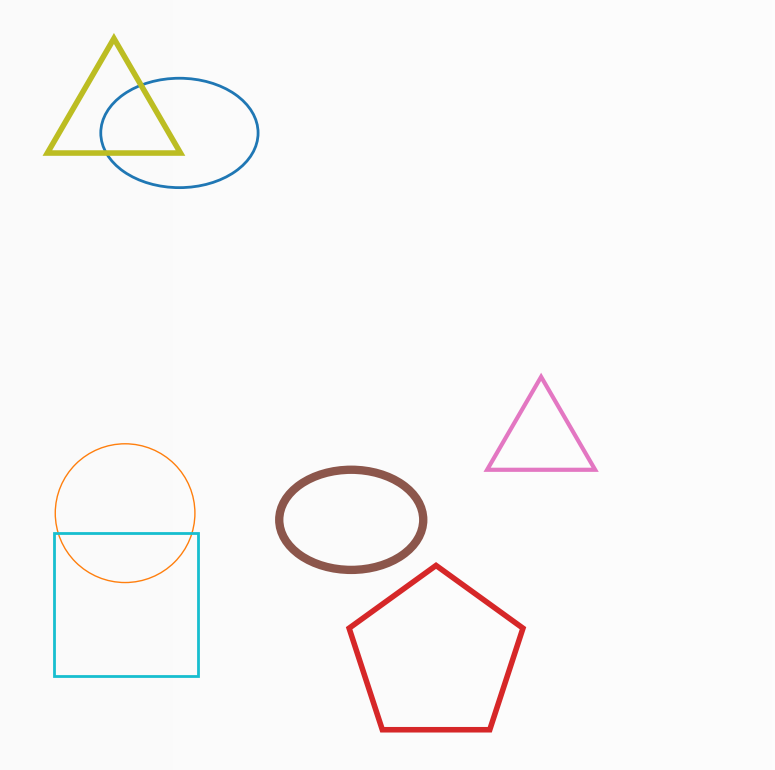[{"shape": "oval", "thickness": 1, "radius": 0.51, "center": [0.232, 0.827]}, {"shape": "circle", "thickness": 0.5, "radius": 0.45, "center": [0.161, 0.334]}, {"shape": "pentagon", "thickness": 2, "radius": 0.59, "center": [0.563, 0.148]}, {"shape": "oval", "thickness": 3, "radius": 0.46, "center": [0.453, 0.325]}, {"shape": "triangle", "thickness": 1.5, "radius": 0.4, "center": [0.698, 0.43]}, {"shape": "triangle", "thickness": 2, "radius": 0.5, "center": [0.147, 0.851]}, {"shape": "square", "thickness": 1, "radius": 0.46, "center": [0.162, 0.215]}]